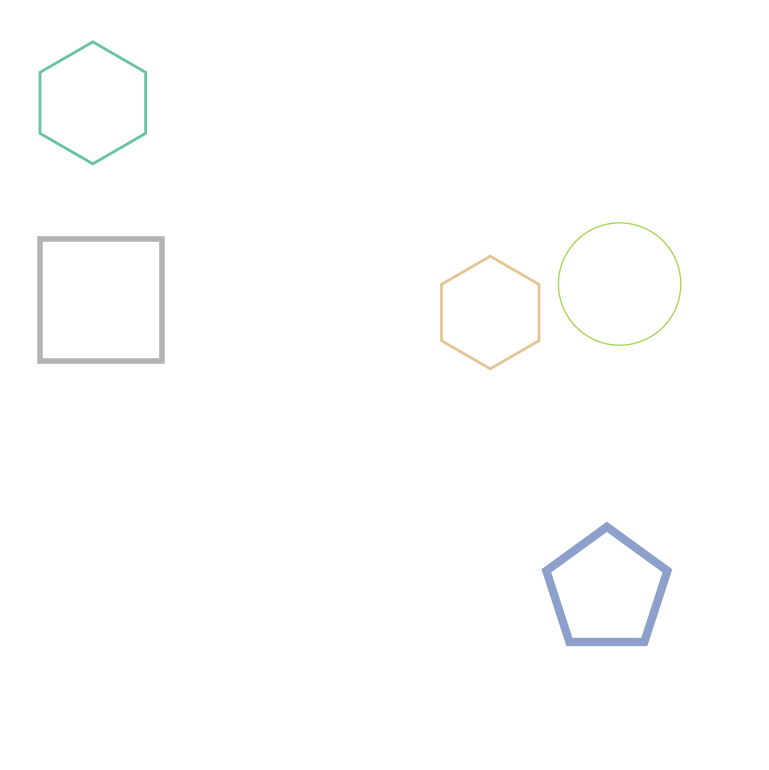[{"shape": "hexagon", "thickness": 1, "radius": 0.4, "center": [0.121, 0.866]}, {"shape": "pentagon", "thickness": 3, "radius": 0.41, "center": [0.788, 0.233]}, {"shape": "circle", "thickness": 0.5, "radius": 0.4, "center": [0.805, 0.631]}, {"shape": "hexagon", "thickness": 1, "radius": 0.37, "center": [0.637, 0.594]}, {"shape": "square", "thickness": 2, "radius": 0.4, "center": [0.131, 0.61]}]